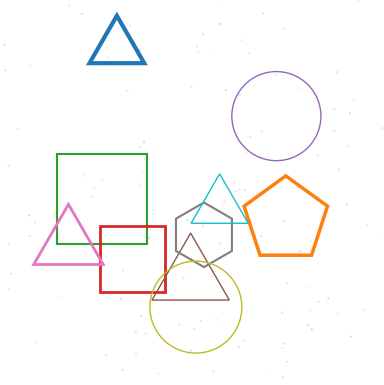[{"shape": "triangle", "thickness": 3, "radius": 0.41, "center": [0.304, 0.877]}, {"shape": "pentagon", "thickness": 2.5, "radius": 0.57, "center": [0.742, 0.429]}, {"shape": "square", "thickness": 1.5, "radius": 0.58, "center": [0.266, 0.484]}, {"shape": "square", "thickness": 2, "radius": 0.43, "center": [0.345, 0.327]}, {"shape": "circle", "thickness": 1, "radius": 0.58, "center": [0.718, 0.698]}, {"shape": "triangle", "thickness": 1, "radius": 0.58, "center": [0.495, 0.279]}, {"shape": "triangle", "thickness": 2, "radius": 0.52, "center": [0.178, 0.365]}, {"shape": "hexagon", "thickness": 1.5, "radius": 0.42, "center": [0.53, 0.39]}, {"shape": "circle", "thickness": 1, "radius": 0.6, "center": [0.509, 0.202]}, {"shape": "triangle", "thickness": 1, "radius": 0.43, "center": [0.57, 0.463]}]